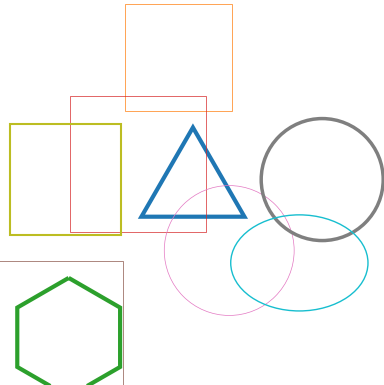[{"shape": "triangle", "thickness": 3, "radius": 0.77, "center": [0.501, 0.514]}, {"shape": "square", "thickness": 0.5, "radius": 0.69, "center": [0.464, 0.851]}, {"shape": "hexagon", "thickness": 3, "radius": 0.77, "center": [0.178, 0.124]}, {"shape": "square", "thickness": 0.5, "radius": 0.88, "center": [0.359, 0.574]}, {"shape": "square", "thickness": 0.5, "radius": 0.9, "center": [0.139, 0.142]}, {"shape": "circle", "thickness": 0.5, "radius": 0.84, "center": [0.595, 0.349]}, {"shape": "circle", "thickness": 2.5, "radius": 0.79, "center": [0.837, 0.534]}, {"shape": "square", "thickness": 1.5, "radius": 0.72, "center": [0.169, 0.534]}, {"shape": "oval", "thickness": 1, "radius": 0.89, "center": [0.778, 0.317]}]